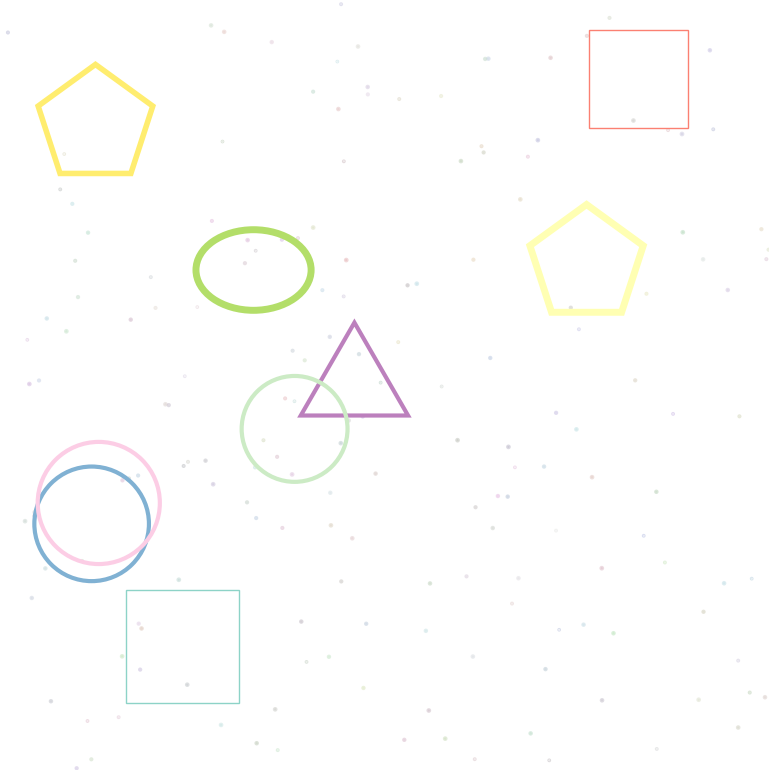[{"shape": "square", "thickness": 0.5, "radius": 0.37, "center": [0.237, 0.16]}, {"shape": "pentagon", "thickness": 2.5, "radius": 0.39, "center": [0.762, 0.657]}, {"shape": "square", "thickness": 0.5, "radius": 0.32, "center": [0.829, 0.897]}, {"shape": "circle", "thickness": 1.5, "radius": 0.37, "center": [0.119, 0.32]}, {"shape": "oval", "thickness": 2.5, "radius": 0.37, "center": [0.329, 0.649]}, {"shape": "circle", "thickness": 1.5, "radius": 0.4, "center": [0.128, 0.347]}, {"shape": "triangle", "thickness": 1.5, "radius": 0.4, "center": [0.46, 0.501]}, {"shape": "circle", "thickness": 1.5, "radius": 0.34, "center": [0.383, 0.443]}, {"shape": "pentagon", "thickness": 2, "radius": 0.39, "center": [0.124, 0.838]}]